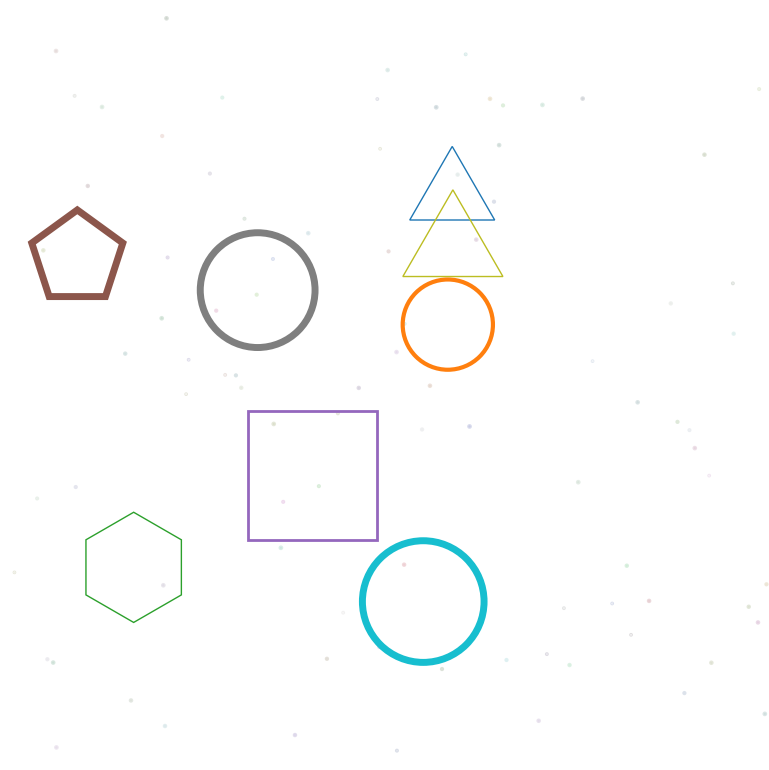[{"shape": "triangle", "thickness": 0.5, "radius": 0.32, "center": [0.587, 0.746]}, {"shape": "circle", "thickness": 1.5, "radius": 0.29, "center": [0.582, 0.578]}, {"shape": "hexagon", "thickness": 0.5, "radius": 0.36, "center": [0.174, 0.263]}, {"shape": "square", "thickness": 1, "radius": 0.42, "center": [0.406, 0.382]}, {"shape": "pentagon", "thickness": 2.5, "radius": 0.31, "center": [0.1, 0.665]}, {"shape": "circle", "thickness": 2.5, "radius": 0.37, "center": [0.335, 0.623]}, {"shape": "triangle", "thickness": 0.5, "radius": 0.38, "center": [0.588, 0.678]}, {"shape": "circle", "thickness": 2.5, "radius": 0.39, "center": [0.55, 0.219]}]